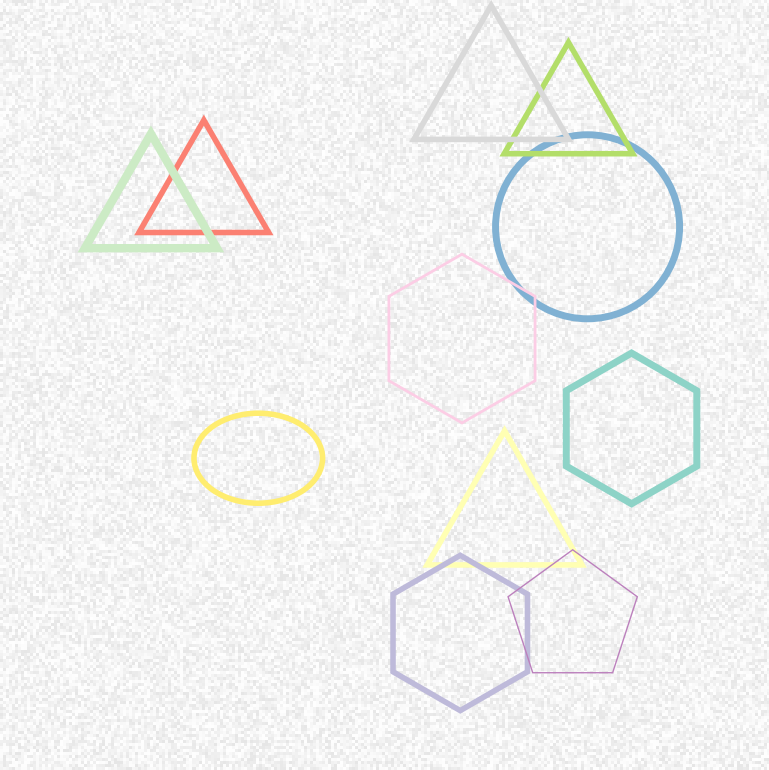[{"shape": "hexagon", "thickness": 2.5, "radius": 0.49, "center": [0.82, 0.444]}, {"shape": "triangle", "thickness": 2, "radius": 0.58, "center": [0.655, 0.324]}, {"shape": "hexagon", "thickness": 2, "radius": 0.5, "center": [0.598, 0.178]}, {"shape": "triangle", "thickness": 2, "radius": 0.49, "center": [0.265, 0.747]}, {"shape": "circle", "thickness": 2.5, "radius": 0.6, "center": [0.763, 0.705]}, {"shape": "triangle", "thickness": 2, "radius": 0.48, "center": [0.738, 0.849]}, {"shape": "hexagon", "thickness": 1, "radius": 0.55, "center": [0.6, 0.56]}, {"shape": "triangle", "thickness": 2, "radius": 0.58, "center": [0.638, 0.877]}, {"shape": "pentagon", "thickness": 0.5, "radius": 0.44, "center": [0.744, 0.198]}, {"shape": "triangle", "thickness": 3, "radius": 0.5, "center": [0.196, 0.727]}, {"shape": "oval", "thickness": 2, "radius": 0.42, "center": [0.335, 0.405]}]